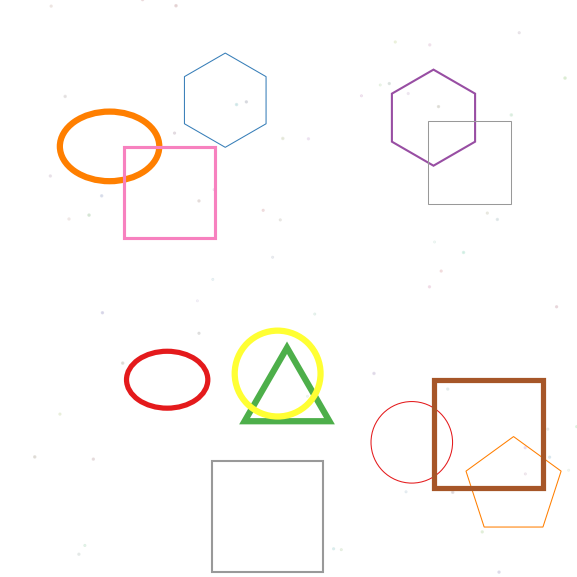[{"shape": "oval", "thickness": 2.5, "radius": 0.35, "center": [0.289, 0.342]}, {"shape": "circle", "thickness": 0.5, "radius": 0.35, "center": [0.713, 0.233]}, {"shape": "hexagon", "thickness": 0.5, "radius": 0.41, "center": [0.39, 0.826]}, {"shape": "triangle", "thickness": 3, "radius": 0.42, "center": [0.497, 0.312]}, {"shape": "hexagon", "thickness": 1, "radius": 0.42, "center": [0.751, 0.795]}, {"shape": "oval", "thickness": 3, "radius": 0.43, "center": [0.19, 0.746]}, {"shape": "pentagon", "thickness": 0.5, "radius": 0.43, "center": [0.889, 0.157]}, {"shape": "circle", "thickness": 3, "radius": 0.37, "center": [0.481, 0.352]}, {"shape": "square", "thickness": 2.5, "radius": 0.47, "center": [0.846, 0.247]}, {"shape": "square", "thickness": 1.5, "radius": 0.39, "center": [0.294, 0.666]}, {"shape": "square", "thickness": 0.5, "radius": 0.36, "center": [0.813, 0.717]}, {"shape": "square", "thickness": 1, "radius": 0.48, "center": [0.463, 0.105]}]